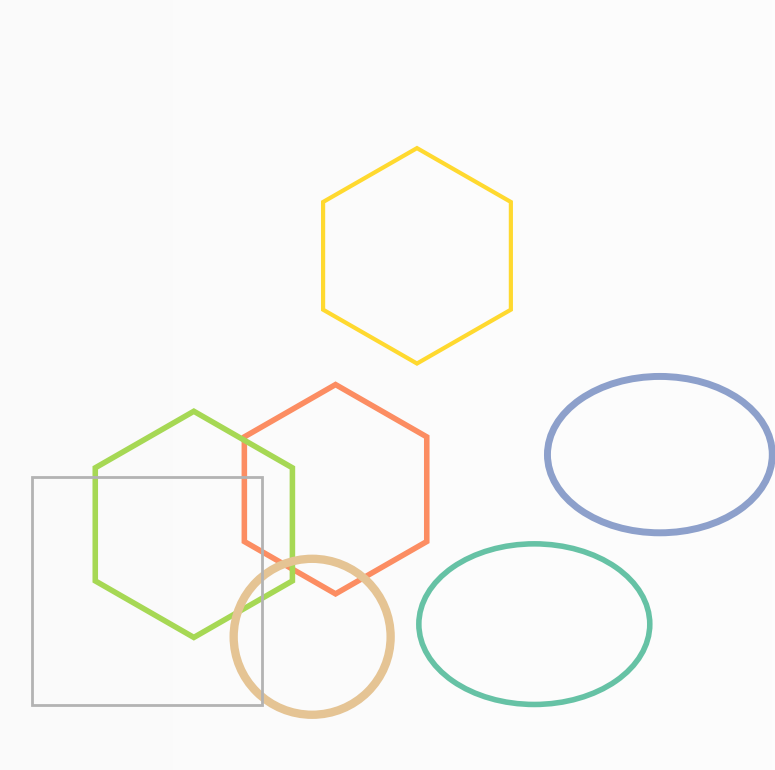[{"shape": "oval", "thickness": 2, "radius": 0.74, "center": [0.689, 0.189]}, {"shape": "hexagon", "thickness": 2, "radius": 0.68, "center": [0.433, 0.365]}, {"shape": "oval", "thickness": 2.5, "radius": 0.73, "center": [0.851, 0.41]}, {"shape": "hexagon", "thickness": 2, "radius": 0.73, "center": [0.25, 0.319]}, {"shape": "hexagon", "thickness": 1.5, "radius": 0.7, "center": [0.538, 0.668]}, {"shape": "circle", "thickness": 3, "radius": 0.51, "center": [0.403, 0.173]}, {"shape": "square", "thickness": 1, "radius": 0.74, "center": [0.189, 0.233]}]